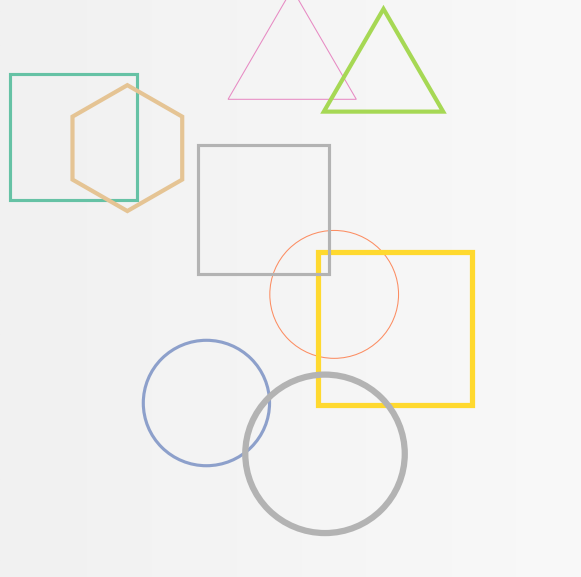[{"shape": "square", "thickness": 1.5, "radius": 0.55, "center": [0.127, 0.762]}, {"shape": "circle", "thickness": 0.5, "radius": 0.55, "center": [0.575, 0.489]}, {"shape": "circle", "thickness": 1.5, "radius": 0.54, "center": [0.355, 0.301]}, {"shape": "triangle", "thickness": 0.5, "radius": 0.64, "center": [0.503, 0.891]}, {"shape": "triangle", "thickness": 2, "radius": 0.59, "center": [0.66, 0.865]}, {"shape": "square", "thickness": 2.5, "radius": 0.66, "center": [0.679, 0.43]}, {"shape": "hexagon", "thickness": 2, "radius": 0.54, "center": [0.219, 0.743]}, {"shape": "circle", "thickness": 3, "radius": 0.69, "center": [0.559, 0.213]}, {"shape": "square", "thickness": 1.5, "radius": 0.56, "center": [0.453, 0.636]}]